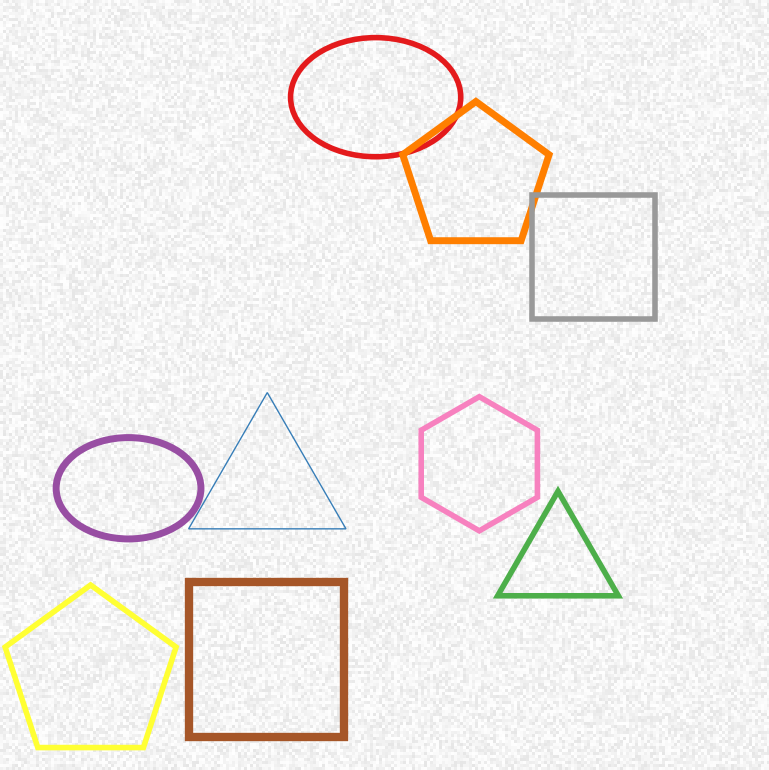[{"shape": "oval", "thickness": 2, "radius": 0.55, "center": [0.488, 0.874]}, {"shape": "triangle", "thickness": 0.5, "radius": 0.59, "center": [0.347, 0.372]}, {"shape": "triangle", "thickness": 2, "radius": 0.45, "center": [0.725, 0.272]}, {"shape": "oval", "thickness": 2.5, "radius": 0.47, "center": [0.167, 0.366]}, {"shape": "pentagon", "thickness": 2.5, "radius": 0.5, "center": [0.618, 0.768]}, {"shape": "pentagon", "thickness": 2, "radius": 0.58, "center": [0.118, 0.124]}, {"shape": "square", "thickness": 3, "radius": 0.5, "center": [0.346, 0.143]}, {"shape": "hexagon", "thickness": 2, "radius": 0.44, "center": [0.622, 0.398]}, {"shape": "square", "thickness": 2, "radius": 0.4, "center": [0.771, 0.666]}]